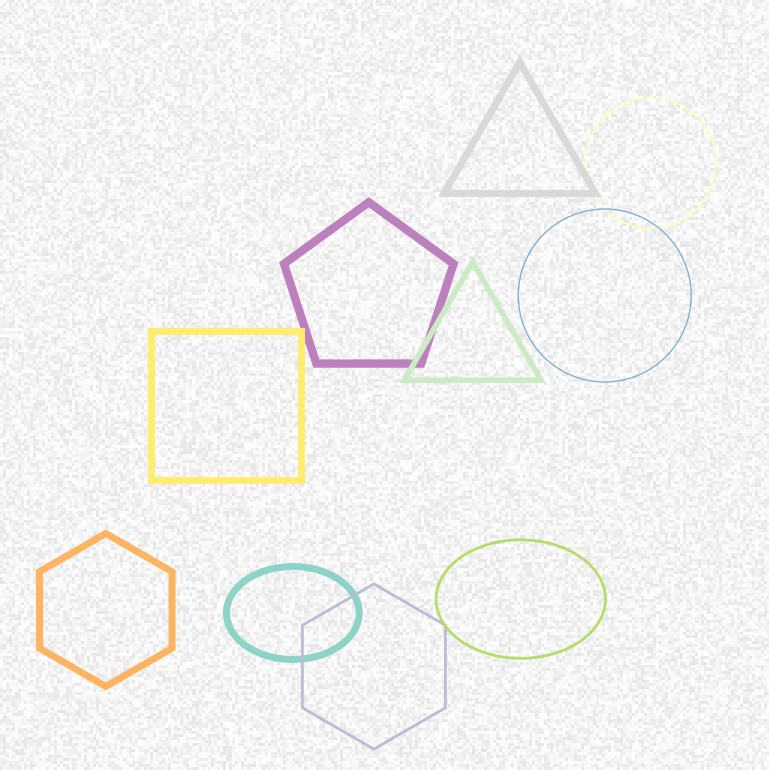[{"shape": "oval", "thickness": 2.5, "radius": 0.43, "center": [0.38, 0.204]}, {"shape": "circle", "thickness": 0.5, "radius": 0.42, "center": [0.845, 0.788]}, {"shape": "hexagon", "thickness": 1, "radius": 0.54, "center": [0.486, 0.134]}, {"shape": "circle", "thickness": 0.5, "radius": 0.56, "center": [0.785, 0.616]}, {"shape": "hexagon", "thickness": 2.5, "radius": 0.5, "center": [0.137, 0.208]}, {"shape": "oval", "thickness": 1, "radius": 0.55, "center": [0.676, 0.222]}, {"shape": "triangle", "thickness": 2.5, "radius": 0.57, "center": [0.675, 0.806]}, {"shape": "pentagon", "thickness": 3, "radius": 0.58, "center": [0.479, 0.622]}, {"shape": "triangle", "thickness": 2, "radius": 0.51, "center": [0.614, 0.557]}, {"shape": "square", "thickness": 2.5, "radius": 0.49, "center": [0.294, 0.473]}]